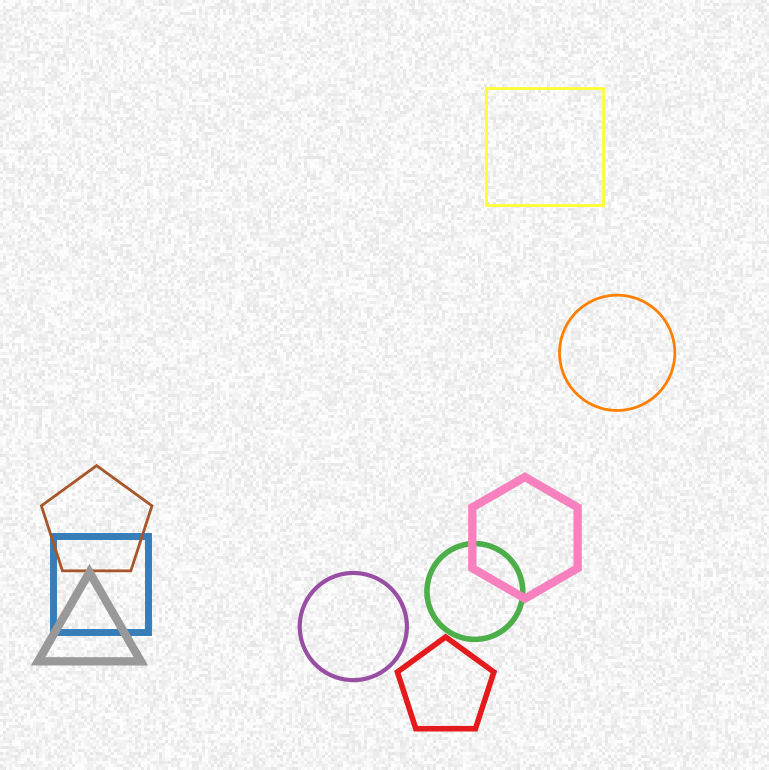[{"shape": "pentagon", "thickness": 2, "radius": 0.33, "center": [0.579, 0.107]}, {"shape": "square", "thickness": 2.5, "radius": 0.31, "center": [0.13, 0.241]}, {"shape": "circle", "thickness": 2, "radius": 0.31, "center": [0.617, 0.232]}, {"shape": "circle", "thickness": 1.5, "radius": 0.35, "center": [0.459, 0.186]}, {"shape": "circle", "thickness": 1, "radius": 0.37, "center": [0.802, 0.542]}, {"shape": "square", "thickness": 1, "radius": 0.38, "center": [0.707, 0.81]}, {"shape": "pentagon", "thickness": 1, "radius": 0.38, "center": [0.126, 0.32]}, {"shape": "hexagon", "thickness": 3, "radius": 0.39, "center": [0.682, 0.302]}, {"shape": "triangle", "thickness": 3, "radius": 0.39, "center": [0.116, 0.18]}]